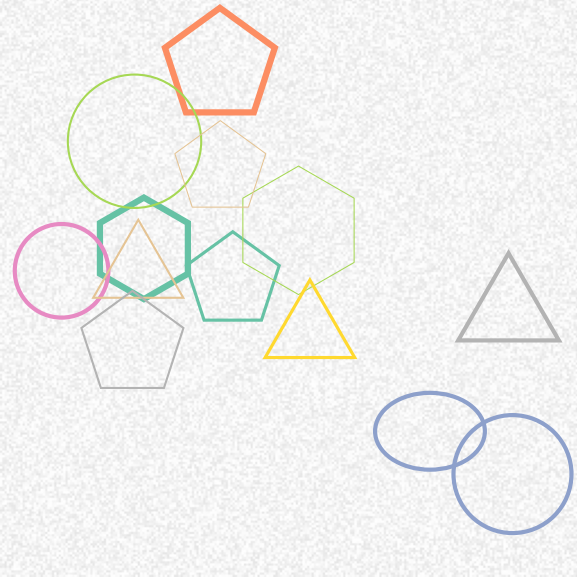[{"shape": "pentagon", "thickness": 1.5, "radius": 0.42, "center": [0.403, 0.513]}, {"shape": "hexagon", "thickness": 3, "radius": 0.44, "center": [0.249, 0.569]}, {"shape": "pentagon", "thickness": 3, "radius": 0.5, "center": [0.381, 0.885]}, {"shape": "circle", "thickness": 2, "radius": 0.51, "center": [0.887, 0.178]}, {"shape": "oval", "thickness": 2, "radius": 0.48, "center": [0.745, 0.252]}, {"shape": "circle", "thickness": 2, "radius": 0.41, "center": [0.107, 0.53]}, {"shape": "hexagon", "thickness": 0.5, "radius": 0.56, "center": [0.517, 0.6]}, {"shape": "circle", "thickness": 1, "radius": 0.58, "center": [0.233, 0.755]}, {"shape": "triangle", "thickness": 1.5, "radius": 0.45, "center": [0.537, 0.425]}, {"shape": "pentagon", "thickness": 0.5, "radius": 0.41, "center": [0.381, 0.707]}, {"shape": "triangle", "thickness": 1, "radius": 0.45, "center": [0.239, 0.529]}, {"shape": "pentagon", "thickness": 1, "radius": 0.46, "center": [0.229, 0.403]}, {"shape": "triangle", "thickness": 2, "radius": 0.5, "center": [0.881, 0.46]}]